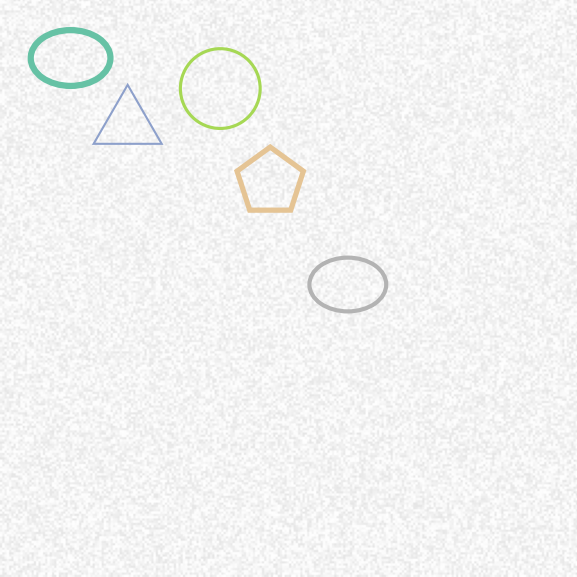[{"shape": "oval", "thickness": 3, "radius": 0.35, "center": [0.122, 0.899]}, {"shape": "triangle", "thickness": 1, "radius": 0.34, "center": [0.221, 0.784]}, {"shape": "circle", "thickness": 1.5, "radius": 0.35, "center": [0.381, 0.846]}, {"shape": "pentagon", "thickness": 2.5, "radius": 0.3, "center": [0.468, 0.684]}, {"shape": "oval", "thickness": 2, "radius": 0.33, "center": [0.602, 0.506]}]